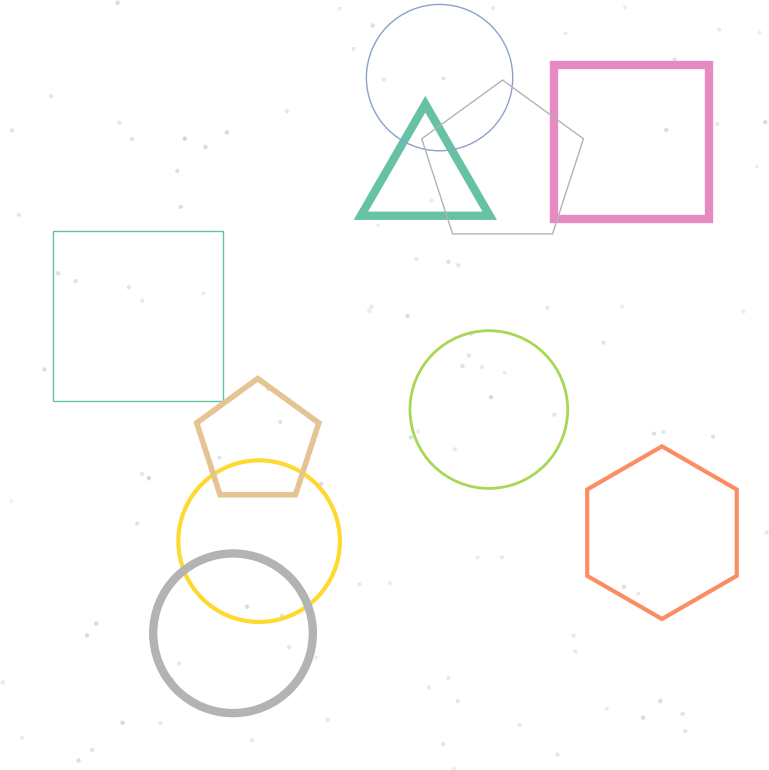[{"shape": "triangle", "thickness": 3, "radius": 0.48, "center": [0.552, 0.768]}, {"shape": "square", "thickness": 0.5, "radius": 0.55, "center": [0.18, 0.59]}, {"shape": "hexagon", "thickness": 1.5, "radius": 0.56, "center": [0.86, 0.308]}, {"shape": "circle", "thickness": 0.5, "radius": 0.48, "center": [0.571, 0.899]}, {"shape": "square", "thickness": 3, "radius": 0.5, "center": [0.82, 0.816]}, {"shape": "circle", "thickness": 1, "radius": 0.51, "center": [0.635, 0.468]}, {"shape": "circle", "thickness": 1.5, "radius": 0.52, "center": [0.337, 0.297]}, {"shape": "pentagon", "thickness": 2, "radius": 0.42, "center": [0.335, 0.425]}, {"shape": "pentagon", "thickness": 0.5, "radius": 0.55, "center": [0.653, 0.786]}, {"shape": "circle", "thickness": 3, "radius": 0.52, "center": [0.303, 0.178]}]